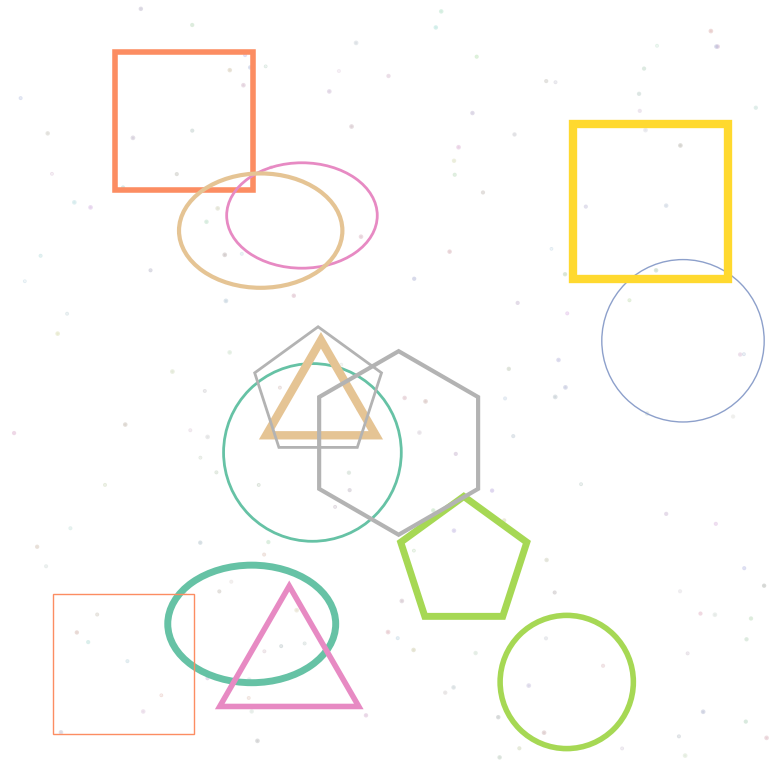[{"shape": "oval", "thickness": 2.5, "radius": 0.55, "center": [0.327, 0.19]}, {"shape": "circle", "thickness": 1, "radius": 0.58, "center": [0.406, 0.412]}, {"shape": "square", "thickness": 2, "radius": 0.45, "center": [0.239, 0.843]}, {"shape": "square", "thickness": 0.5, "radius": 0.46, "center": [0.16, 0.138]}, {"shape": "circle", "thickness": 0.5, "radius": 0.53, "center": [0.887, 0.557]}, {"shape": "oval", "thickness": 1, "radius": 0.49, "center": [0.392, 0.72]}, {"shape": "triangle", "thickness": 2, "radius": 0.52, "center": [0.376, 0.135]}, {"shape": "pentagon", "thickness": 2.5, "radius": 0.43, "center": [0.602, 0.269]}, {"shape": "circle", "thickness": 2, "radius": 0.43, "center": [0.736, 0.114]}, {"shape": "square", "thickness": 3, "radius": 0.5, "center": [0.845, 0.738]}, {"shape": "triangle", "thickness": 3, "radius": 0.41, "center": [0.417, 0.476]}, {"shape": "oval", "thickness": 1.5, "radius": 0.53, "center": [0.339, 0.7]}, {"shape": "hexagon", "thickness": 1.5, "radius": 0.6, "center": [0.518, 0.425]}, {"shape": "pentagon", "thickness": 1, "radius": 0.43, "center": [0.413, 0.489]}]